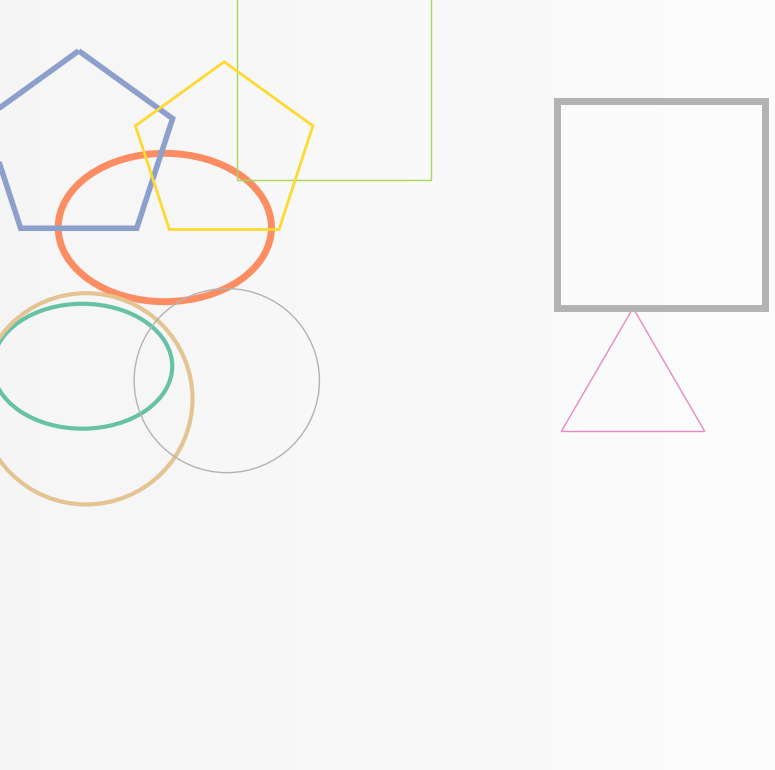[{"shape": "oval", "thickness": 1.5, "radius": 0.58, "center": [0.106, 0.524]}, {"shape": "oval", "thickness": 2.5, "radius": 0.69, "center": [0.213, 0.705]}, {"shape": "pentagon", "thickness": 2, "radius": 0.64, "center": [0.102, 0.807]}, {"shape": "triangle", "thickness": 0.5, "radius": 0.53, "center": [0.817, 0.493]}, {"shape": "square", "thickness": 0.5, "radius": 0.63, "center": [0.431, 0.891]}, {"shape": "pentagon", "thickness": 1, "radius": 0.6, "center": [0.289, 0.799]}, {"shape": "circle", "thickness": 1.5, "radius": 0.69, "center": [0.111, 0.482]}, {"shape": "square", "thickness": 2.5, "radius": 0.67, "center": [0.853, 0.734]}, {"shape": "circle", "thickness": 0.5, "radius": 0.6, "center": [0.293, 0.506]}]